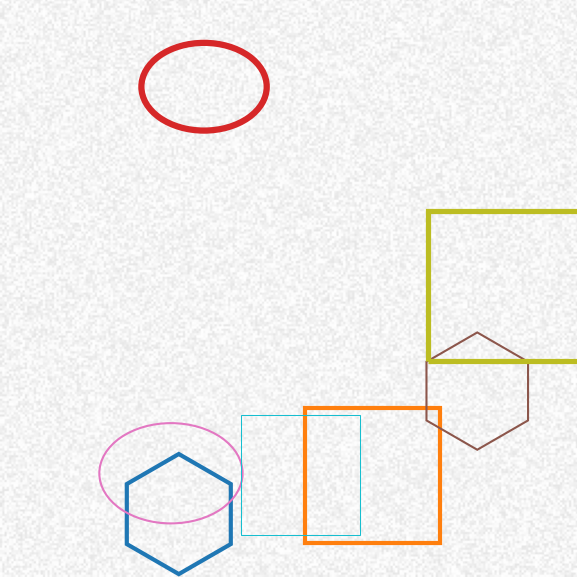[{"shape": "hexagon", "thickness": 2, "radius": 0.52, "center": [0.31, 0.109]}, {"shape": "square", "thickness": 2, "radius": 0.58, "center": [0.644, 0.176]}, {"shape": "oval", "thickness": 3, "radius": 0.54, "center": [0.353, 0.849]}, {"shape": "hexagon", "thickness": 1, "radius": 0.51, "center": [0.826, 0.322]}, {"shape": "oval", "thickness": 1, "radius": 0.62, "center": [0.296, 0.18]}, {"shape": "square", "thickness": 2.5, "radius": 0.65, "center": [0.871, 0.504]}, {"shape": "square", "thickness": 0.5, "radius": 0.52, "center": [0.52, 0.176]}]